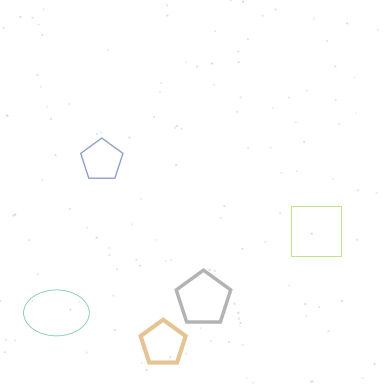[{"shape": "oval", "thickness": 0.5, "radius": 0.43, "center": [0.147, 0.187]}, {"shape": "pentagon", "thickness": 1, "radius": 0.29, "center": [0.264, 0.584]}, {"shape": "square", "thickness": 0.5, "radius": 0.33, "center": [0.821, 0.4]}, {"shape": "pentagon", "thickness": 3, "radius": 0.31, "center": [0.424, 0.108]}, {"shape": "pentagon", "thickness": 2.5, "radius": 0.37, "center": [0.529, 0.224]}]